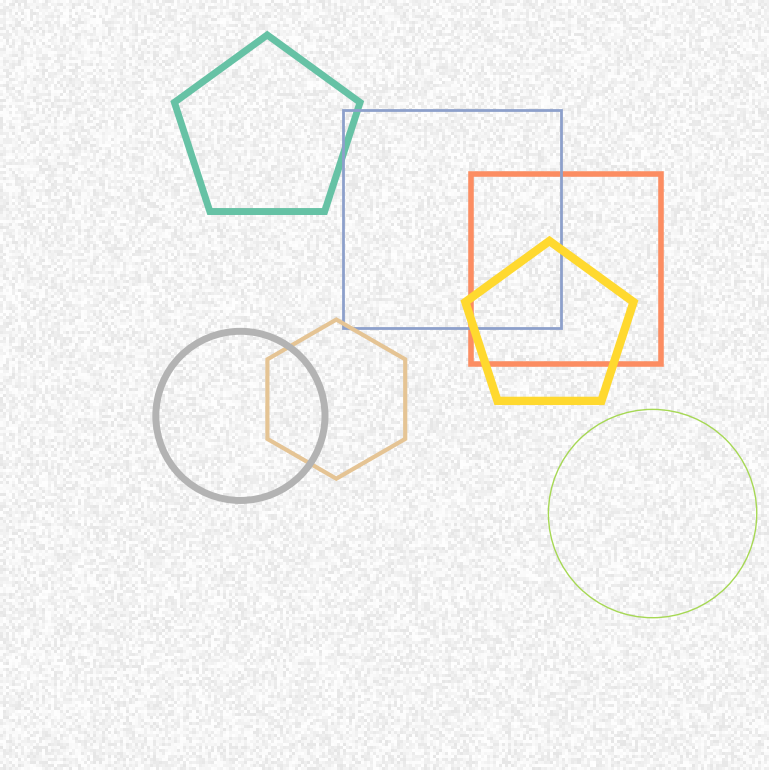[{"shape": "pentagon", "thickness": 2.5, "radius": 0.63, "center": [0.347, 0.828]}, {"shape": "square", "thickness": 2, "radius": 0.62, "center": [0.735, 0.651]}, {"shape": "square", "thickness": 1, "radius": 0.71, "center": [0.587, 0.716]}, {"shape": "circle", "thickness": 0.5, "radius": 0.68, "center": [0.848, 0.333]}, {"shape": "pentagon", "thickness": 3, "radius": 0.57, "center": [0.714, 0.572]}, {"shape": "hexagon", "thickness": 1.5, "radius": 0.52, "center": [0.437, 0.482]}, {"shape": "circle", "thickness": 2.5, "radius": 0.55, "center": [0.312, 0.46]}]